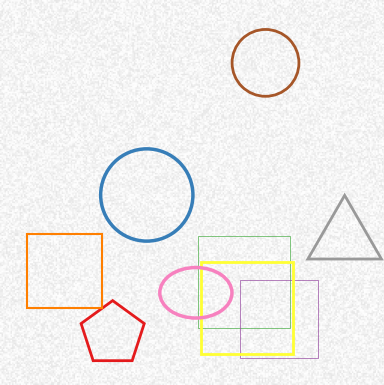[{"shape": "pentagon", "thickness": 2, "radius": 0.43, "center": [0.293, 0.133]}, {"shape": "circle", "thickness": 2.5, "radius": 0.6, "center": [0.381, 0.494]}, {"shape": "square", "thickness": 0.5, "radius": 0.6, "center": [0.634, 0.268]}, {"shape": "square", "thickness": 0.5, "radius": 0.51, "center": [0.726, 0.172]}, {"shape": "square", "thickness": 1.5, "radius": 0.48, "center": [0.167, 0.296]}, {"shape": "square", "thickness": 2, "radius": 0.6, "center": [0.642, 0.2]}, {"shape": "circle", "thickness": 2, "radius": 0.43, "center": [0.69, 0.837]}, {"shape": "oval", "thickness": 2.5, "radius": 0.47, "center": [0.509, 0.24]}, {"shape": "triangle", "thickness": 2, "radius": 0.55, "center": [0.895, 0.382]}]